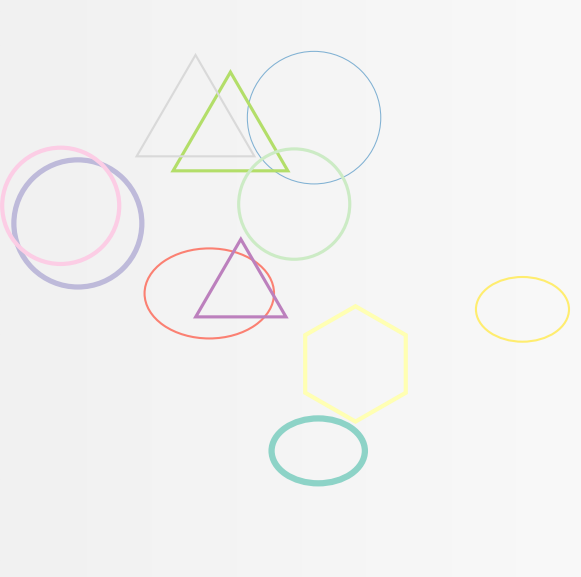[{"shape": "oval", "thickness": 3, "radius": 0.4, "center": [0.547, 0.218]}, {"shape": "hexagon", "thickness": 2, "radius": 0.5, "center": [0.612, 0.369]}, {"shape": "circle", "thickness": 2.5, "radius": 0.55, "center": [0.134, 0.612]}, {"shape": "oval", "thickness": 1, "radius": 0.56, "center": [0.36, 0.491]}, {"shape": "circle", "thickness": 0.5, "radius": 0.57, "center": [0.54, 0.795]}, {"shape": "triangle", "thickness": 1.5, "radius": 0.57, "center": [0.396, 0.76]}, {"shape": "circle", "thickness": 2, "radius": 0.5, "center": [0.104, 0.643]}, {"shape": "triangle", "thickness": 1, "radius": 0.58, "center": [0.336, 0.787]}, {"shape": "triangle", "thickness": 1.5, "radius": 0.45, "center": [0.414, 0.495]}, {"shape": "circle", "thickness": 1.5, "radius": 0.48, "center": [0.506, 0.646]}, {"shape": "oval", "thickness": 1, "radius": 0.4, "center": [0.899, 0.463]}]